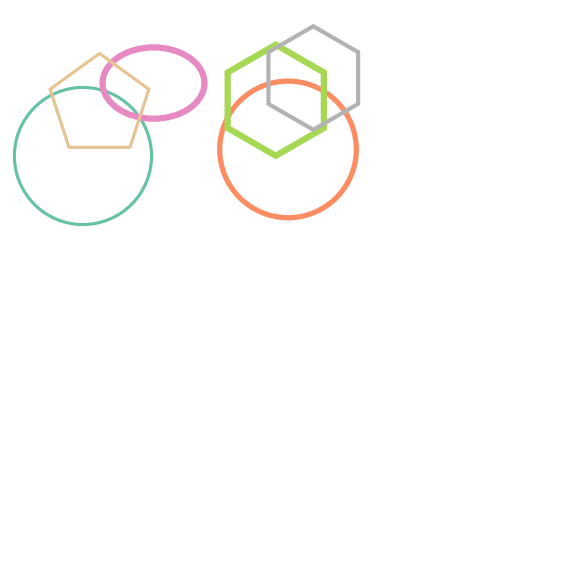[{"shape": "circle", "thickness": 1.5, "radius": 0.59, "center": [0.144, 0.729]}, {"shape": "circle", "thickness": 2.5, "radius": 0.59, "center": [0.499, 0.74]}, {"shape": "oval", "thickness": 3, "radius": 0.44, "center": [0.266, 0.855]}, {"shape": "hexagon", "thickness": 3, "radius": 0.48, "center": [0.478, 0.826]}, {"shape": "pentagon", "thickness": 1.5, "radius": 0.45, "center": [0.172, 0.817]}, {"shape": "hexagon", "thickness": 2, "radius": 0.45, "center": [0.542, 0.864]}]